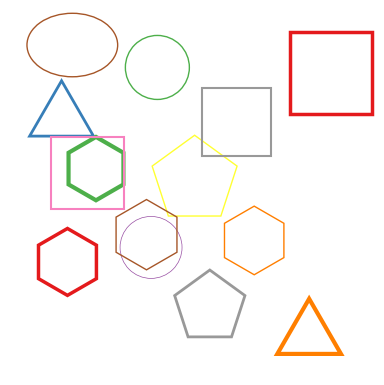[{"shape": "hexagon", "thickness": 2.5, "radius": 0.43, "center": [0.175, 0.32]}, {"shape": "square", "thickness": 2.5, "radius": 0.53, "center": [0.86, 0.81]}, {"shape": "triangle", "thickness": 2, "radius": 0.48, "center": [0.16, 0.694]}, {"shape": "hexagon", "thickness": 3, "radius": 0.41, "center": [0.249, 0.562]}, {"shape": "circle", "thickness": 1, "radius": 0.42, "center": [0.409, 0.825]}, {"shape": "circle", "thickness": 0.5, "radius": 0.4, "center": [0.392, 0.357]}, {"shape": "hexagon", "thickness": 1, "radius": 0.45, "center": [0.66, 0.375]}, {"shape": "triangle", "thickness": 3, "radius": 0.48, "center": [0.803, 0.128]}, {"shape": "pentagon", "thickness": 1, "radius": 0.58, "center": [0.506, 0.533]}, {"shape": "hexagon", "thickness": 1, "radius": 0.46, "center": [0.381, 0.39]}, {"shape": "oval", "thickness": 1, "radius": 0.59, "center": [0.188, 0.883]}, {"shape": "square", "thickness": 1.5, "radius": 0.47, "center": [0.228, 0.551]}, {"shape": "square", "thickness": 1.5, "radius": 0.44, "center": [0.614, 0.684]}, {"shape": "pentagon", "thickness": 2, "radius": 0.48, "center": [0.545, 0.203]}]